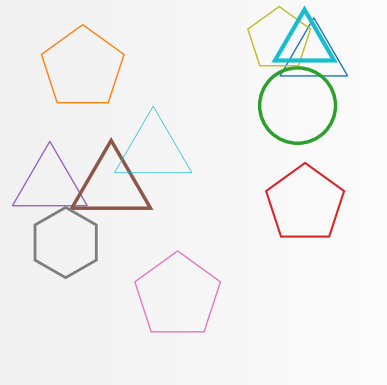[{"shape": "triangle", "thickness": 1, "radius": 0.5, "center": [0.81, 0.853]}, {"shape": "pentagon", "thickness": 1, "radius": 0.56, "center": [0.214, 0.824]}, {"shape": "circle", "thickness": 2.5, "radius": 0.49, "center": [0.768, 0.726]}, {"shape": "pentagon", "thickness": 1.5, "radius": 0.53, "center": [0.787, 0.471]}, {"shape": "triangle", "thickness": 1, "radius": 0.56, "center": [0.129, 0.521]}, {"shape": "triangle", "thickness": 2.5, "radius": 0.59, "center": [0.287, 0.518]}, {"shape": "pentagon", "thickness": 1, "radius": 0.58, "center": [0.458, 0.232]}, {"shape": "hexagon", "thickness": 2, "radius": 0.46, "center": [0.169, 0.37]}, {"shape": "pentagon", "thickness": 1, "radius": 0.43, "center": [0.72, 0.898]}, {"shape": "triangle", "thickness": 0.5, "radius": 0.58, "center": [0.395, 0.609]}, {"shape": "triangle", "thickness": 3, "radius": 0.44, "center": [0.786, 0.887]}]